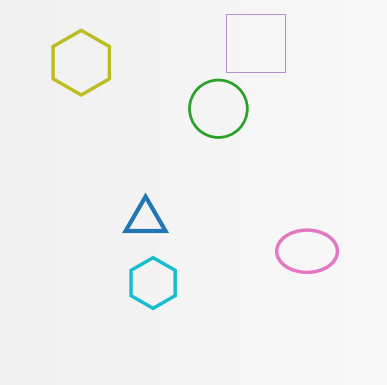[{"shape": "triangle", "thickness": 3, "radius": 0.3, "center": [0.376, 0.43]}, {"shape": "circle", "thickness": 2, "radius": 0.37, "center": [0.564, 0.718]}, {"shape": "square", "thickness": 0.5, "radius": 0.38, "center": [0.659, 0.888]}, {"shape": "oval", "thickness": 2.5, "radius": 0.39, "center": [0.792, 0.347]}, {"shape": "hexagon", "thickness": 2.5, "radius": 0.42, "center": [0.21, 0.837]}, {"shape": "hexagon", "thickness": 2.5, "radius": 0.33, "center": [0.395, 0.265]}]